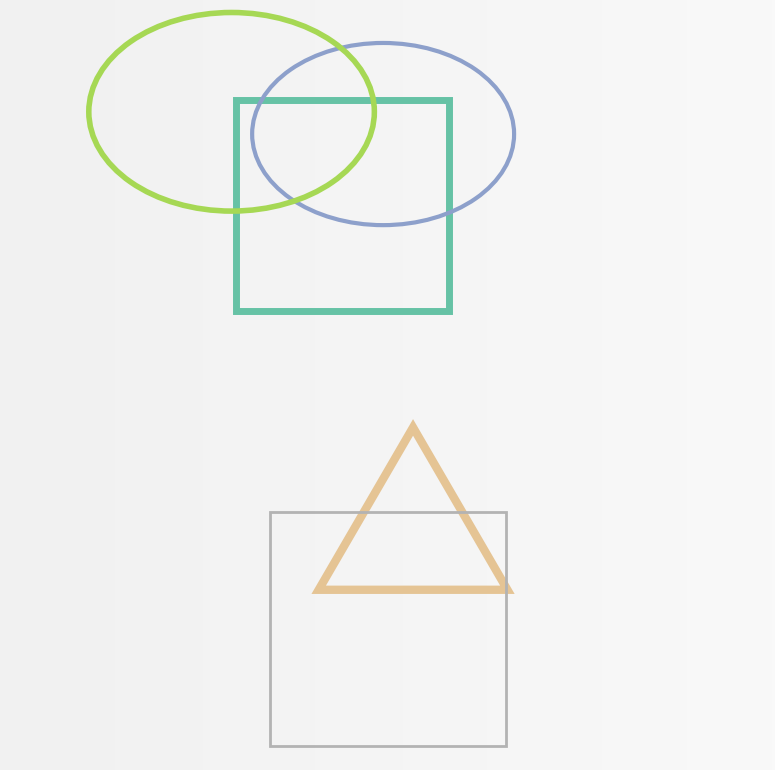[{"shape": "square", "thickness": 2.5, "radius": 0.69, "center": [0.442, 0.733]}, {"shape": "oval", "thickness": 1.5, "radius": 0.85, "center": [0.494, 0.826]}, {"shape": "oval", "thickness": 2, "radius": 0.92, "center": [0.299, 0.855]}, {"shape": "triangle", "thickness": 3, "radius": 0.7, "center": [0.533, 0.304]}, {"shape": "square", "thickness": 1, "radius": 0.76, "center": [0.501, 0.184]}]